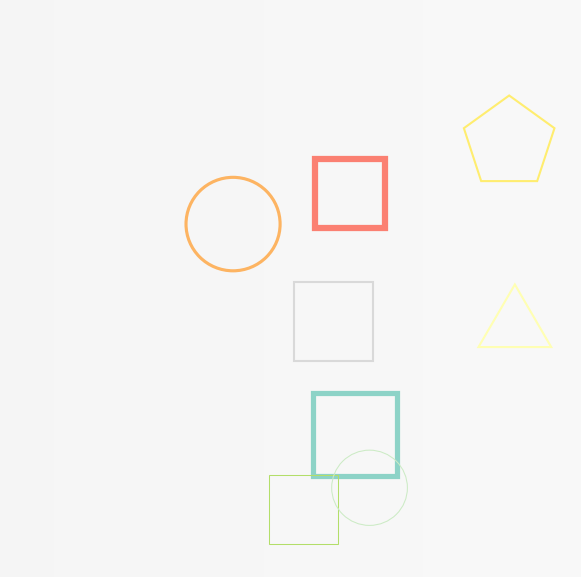[{"shape": "square", "thickness": 2.5, "radius": 0.36, "center": [0.61, 0.247]}, {"shape": "triangle", "thickness": 1, "radius": 0.36, "center": [0.886, 0.434]}, {"shape": "square", "thickness": 3, "radius": 0.3, "center": [0.602, 0.664]}, {"shape": "circle", "thickness": 1.5, "radius": 0.4, "center": [0.401, 0.611]}, {"shape": "square", "thickness": 0.5, "radius": 0.3, "center": [0.523, 0.117]}, {"shape": "square", "thickness": 1, "radius": 0.34, "center": [0.574, 0.443]}, {"shape": "circle", "thickness": 0.5, "radius": 0.33, "center": [0.636, 0.154]}, {"shape": "pentagon", "thickness": 1, "radius": 0.41, "center": [0.876, 0.752]}]